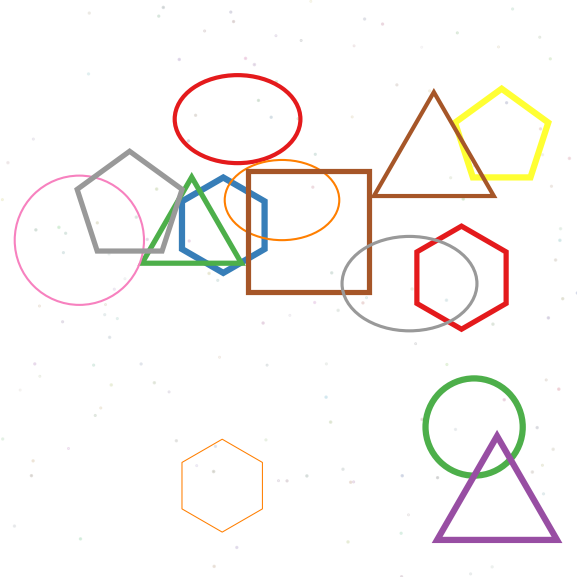[{"shape": "oval", "thickness": 2, "radius": 0.54, "center": [0.411, 0.793]}, {"shape": "hexagon", "thickness": 2.5, "radius": 0.45, "center": [0.799, 0.518]}, {"shape": "hexagon", "thickness": 3, "radius": 0.41, "center": [0.387, 0.609]}, {"shape": "circle", "thickness": 3, "radius": 0.42, "center": [0.821, 0.26]}, {"shape": "triangle", "thickness": 2.5, "radius": 0.5, "center": [0.332, 0.593]}, {"shape": "triangle", "thickness": 3, "radius": 0.6, "center": [0.861, 0.124]}, {"shape": "hexagon", "thickness": 0.5, "radius": 0.4, "center": [0.385, 0.158]}, {"shape": "oval", "thickness": 1, "radius": 0.5, "center": [0.488, 0.653]}, {"shape": "pentagon", "thickness": 3, "radius": 0.42, "center": [0.869, 0.761]}, {"shape": "triangle", "thickness": 2, "radius": 0.6, "center": [0.751, 0.72]}, {"shape": "square", "thickness": 2.5, "radius": 0.52, "center": [0.533, 0.599]}, {"shape": "circle", "thickness": 1, "radius": 0.56, "center": [0.137, 0.583]}, {"shape": "pentagon", "thickness": 2.5, "radius": 0.48, "center": [0.224, 0.642]}, {"shape": "oval", "thickness": 1.5, "radius": 0.58, "center": [0.709, 0.508]}]